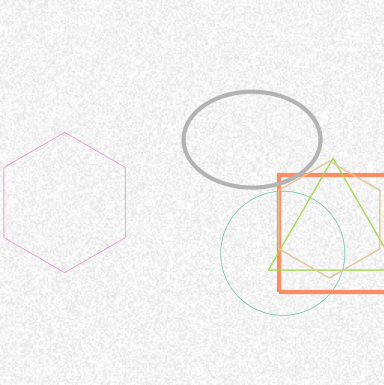[{"shape": "circle", "thickness": 0.5, "radius": 0.81, "center": [0.735, 0.342]}, {"shape": "square", "thickness": 3, "radius": 0.76, "center": [0.876, 0.395]}, {"shape": "hexagon", "thickness": 0.5, "radius": 0.91, "center": [0.168, 0.474]}, {"shape": "triangle", "thickness": 1, "radius": 0.97, "center": [0.865, 0.395]}, {"shape": "hexagon", "thickness": 1, "radius": 0.76, "center": [0.855, 0.43]}, {"shape": "oval", "thickness": 3, "radius": 0.89, "center": [0.655, 0.637]}]